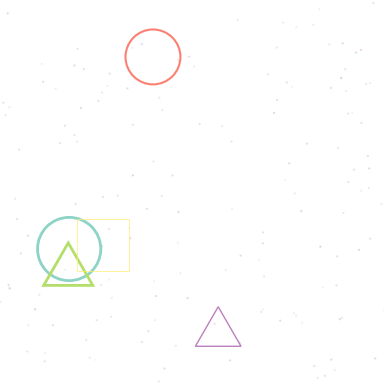[{"shape": "circle", "thickness": 2, "radius": 0.41, "center": [0.18, 0.353]}, {"shape": "circle", "thickness": 1.5, "radius": 0.36, "center": [0.397, 0.852]}, {"shape": "triangle", "thickness": 2, "radius": 0.37, "center": [0.177, 0.296]}, {"shape": "triangle", "thickness": 1, "radius": 0.34, "center": [0.567, 0.135]}, {"shape": "square", "thickness": 0.5, "radius": 0.34, "center": [0.268, 0.365]}]